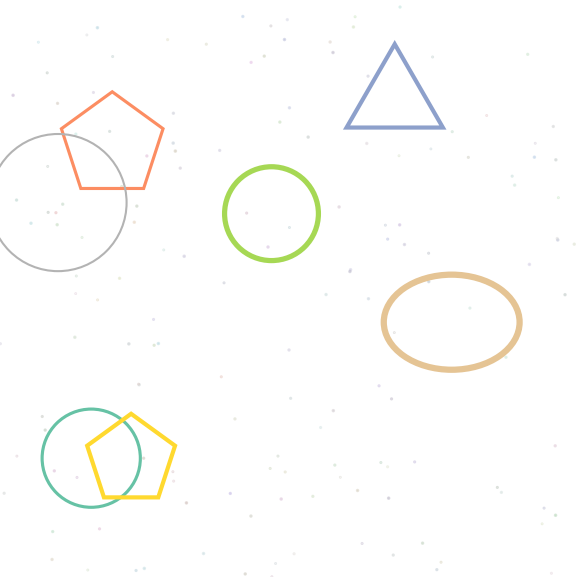[{"shape": "circle", "thickness": 1.5, "radius": 0.43, "center": [0.158, 0.206]}, {"shape": "pentagon", "thickness": 1.5, "radius": 0.46, "center": [0.194, 0.748]}, {"shape": "triangle", "thickness": 2, "radius": 0.48, "center": [0.683, 0.826]}, {"shape": "circle", "thickness": 2.5, "radius": 0.41, "center": [0.47, 0.629]}, {"shape": "pentagon", "thickness": 2, "radius": 0.4, "center": [0.227, 0.203]}, {"shape": "oval", "thickness": 3, "radius": 0.59, "center": [0.782, 0.441]}, {"shape": "circle", "thickness": 1, "radius": 0.59, "center": [0.1, 0.648]}]